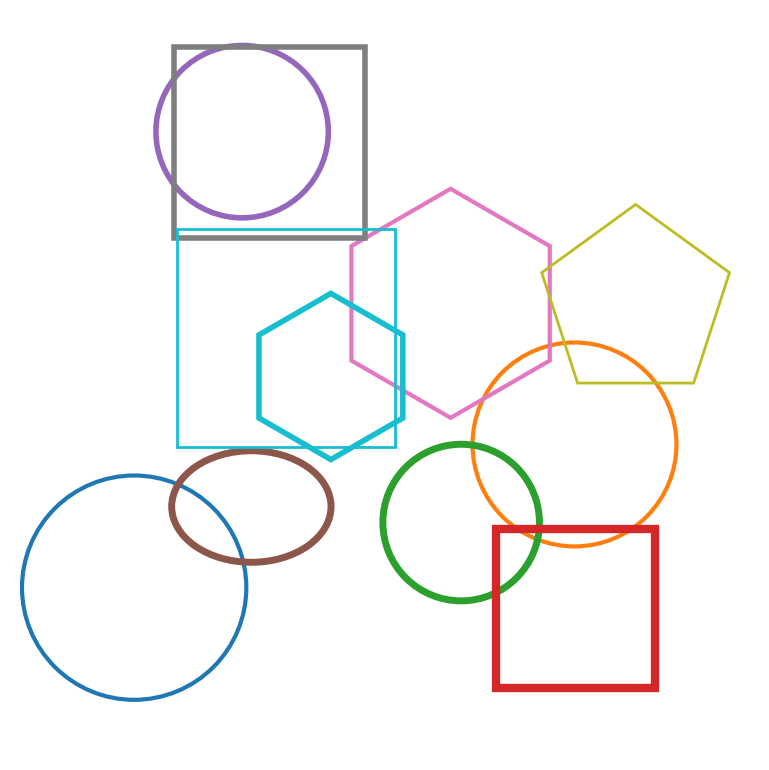[{"shape": "circle", "thickness": 1.5, "radius": 0.73, "center": [0.174, 0.237]}, {"shape": "circle", "thickness": 1.5, "radius": 0.66, "center": [0.746, 0.423]}, {"shape": "circle", "thickness": 2.5, "radius": 0.51, "center": [0.599, 0.321]}, {"shape": "square", "thickness": 3, "radius": 0.52, "center": [0.748, 0.21]}, {"shape": "circle", "thickness": 2, "radius": 0.56, "center": [0.314, 0.829]}, {"shape": "oval", "thickness": 2.5, "radius": 0.52, "center": [0.326, 0.342]}, {"shape": "hexagon", "thickness": 1.5, "radius": 0.74, "center": [0.585, 0.606]}, {"shape": "square", "thickness": 2, "radius": 0.62, "center": [0.35, 0.815]}, {"shape": "pentagon", "thickness": 1, "radius": 0.64, "center": [0.825, 0.606]}, {"shape": "hexagon", "thickness": 2, "radius": 0.54, "center": [0.43, 0.511]}, {"shape": "square", "thickness": 1, "radius": 0.71, "center": [0.371, 0.561]}]